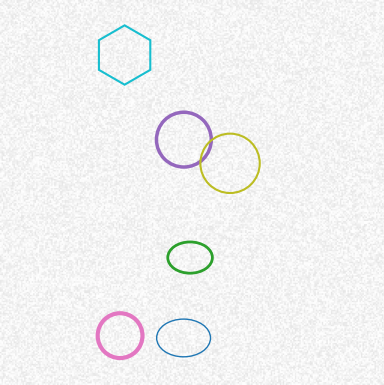[{"shape": "oval", "thickness": 1, "radius": 0.35, "center": [0.477, 0.122]}, {"shape": "oval", "thickness": 2, "radius": 0.29, "center": [0.494, 0.331]}, {"shape": "circle", "thickness": 2.5, "radius": 0.36, "center": [0.478, 0.637]}, {"shape": "circle", "thickness": 3, "radius": 0.29, "center": [0.312, 0.128]}, {"shape": "circle", "thickness": 1.5, "radius": 0.39, "center": [0.598, 0.576]}, {"shape": "hexagon", "thickness": 1.5, "radius": 0.39, "center": [0.324, 0.857]}]